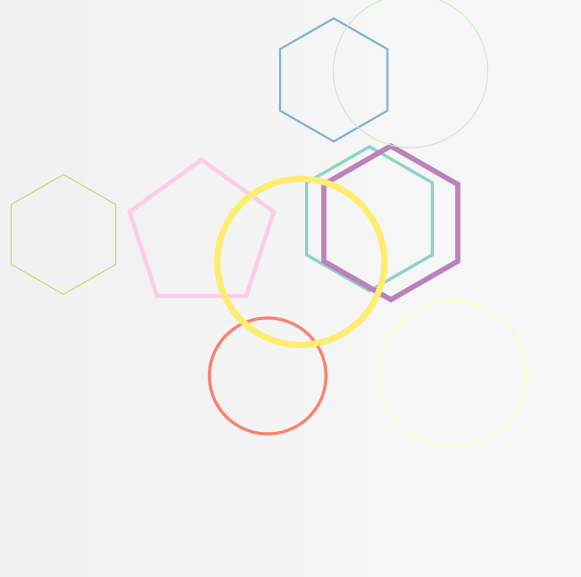[{"shape": "hexagon", "thickness": 1.5, "radius": 0.62, "center": [0.636, 0.62]}, {"shape": "circle", "thickness": 0.5, "radius": 0.63, "center": [0.779, 0.352]}, {"shape": "circle", "thickness": 1.5, "radius": 0.5, "center": [0.461, 0.348]}, {"shape": "hexagon", "thickness": 1, "radius": 0.53, "center": [0.574, 0.861]}, {"shape": "hexagon", "thickness": 0.5, "radius": 0.52, "center": [0.109, 0.593]}, {"shape": "pentagon", "thickness": 2, "radius": 0.65, "center": [0.347, 0.592]}, {"shape": "hexagon", "thickness": 2.5, "radius": 0.67, "center": [0.672, 0.613]}, {"shape": "circle", "thickness": 0.5, "radius": 0.66, "center": [0.706, 0.876]}, {"shape": "circle", "thickness": 3, "radius": 0.72, "center": [0.518, 0.546]}]